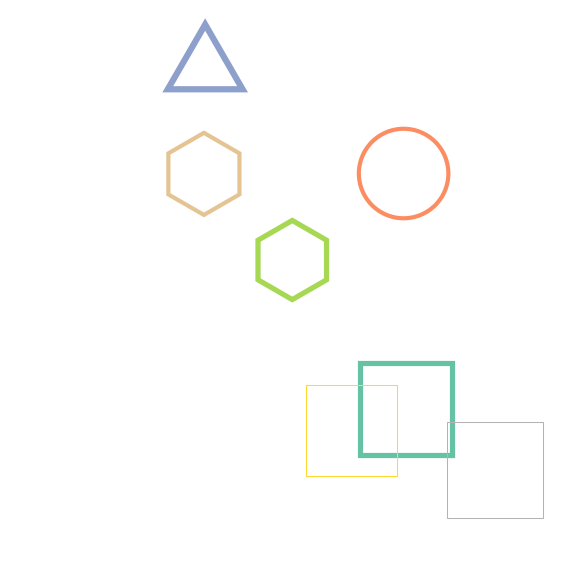[{"shape": "square", "thickness": 2.5, "radius": 0.4, "center": [0.702, 0.291]}, {"shape": "circle", "thickness": 2, "radius": 0.39, "center": [0.699, 0.699]}, {"shape": "triangle", "thickness": 3, "radius": 0.37, "center": [0.355, 0.882]}, {"shape": "hexagon", "thickness": 2.5, "radius": 0.34, "center": [0.506, 0.549]}, {"shape": "square", "thickness": 0.5, "radius": 0.39, "center": [0.609, 0.254]}, {"shape": "hexagon", "thickness": 2, "radius": 0.36, "center": [0.353, 0.698]}, {"shape": "square", "thickness": 0.5, "radius": 0.41, "center": [0.858, 0.186]}]